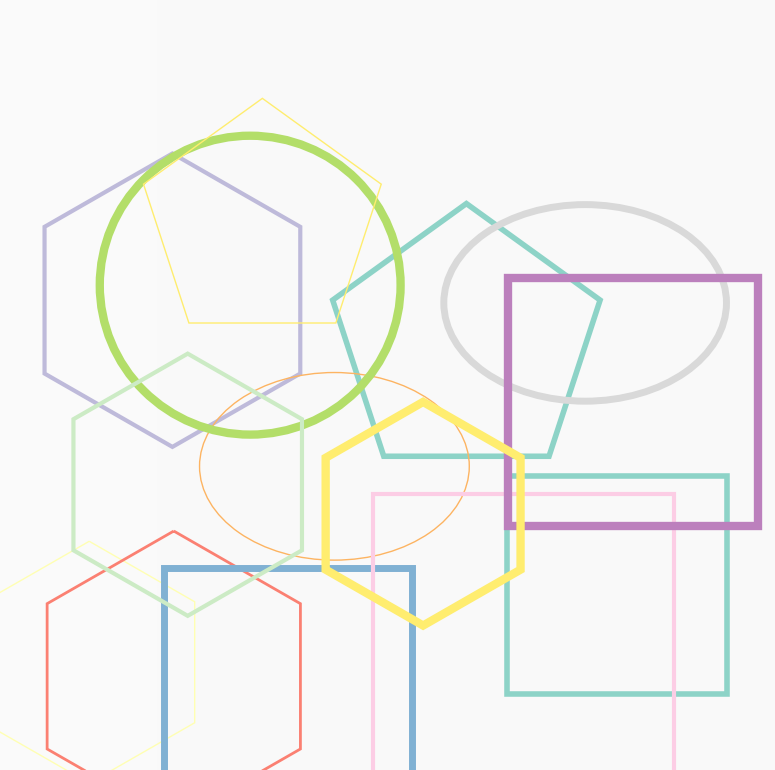[{"shape": "square", "thickness": 2, "radius": 0.71, "center": [0.797, 0.24]}, {"shape": "pentagon", "thickness": 2, "radius": 0.91, "center": [0.602, 0.554]}, {"shape": "hexagon", "thickness": 0.5, "radius": 0.79, "center": [0.115, 0.14]}, {"shape": "hexagon", "thickness": 1.5, "radius": 0.95, "center": [0.222, 0.61]}, {"shape": "hexagon", "thickness": 1, "radius": 0.94, "center": [0.224, 0.122]}, {"shape": "square", "thickness": 2.5, "radius": 0.8, "center": [0.372, 0.102]}, {"shape": "oval", "thickness": 0.5, "radius": 0.87, "center": [0.431, 0.394]}, {"shape": "circle", "thickness": 3, "radius": 0.97, "center": [0.323, 0.63]}, {"shape": "square", "thickness": 1.5, "radius": 0.97, "center": [0.676, 0.164]}, {"shape": "oval", "thickness": 2.5, "radius": 0.91, "center": [0.755, 0.607]}, {"shape": "square", "thickness": 3, "radius": 0.8, "center": [0.817, 0.478]}, {"shape": "hexagon", "thickness": 1.5, "radius": 0.85, "center": [0.242, 0.37]}, {"shape": "pentagon", "thickness": 0.5, "radius": 0.81, "center": [0.339, 0.711]}, {"shape": "hexagon", "thickness": 3, "radius": 0.73, "center": [0.546, 0.333]}]